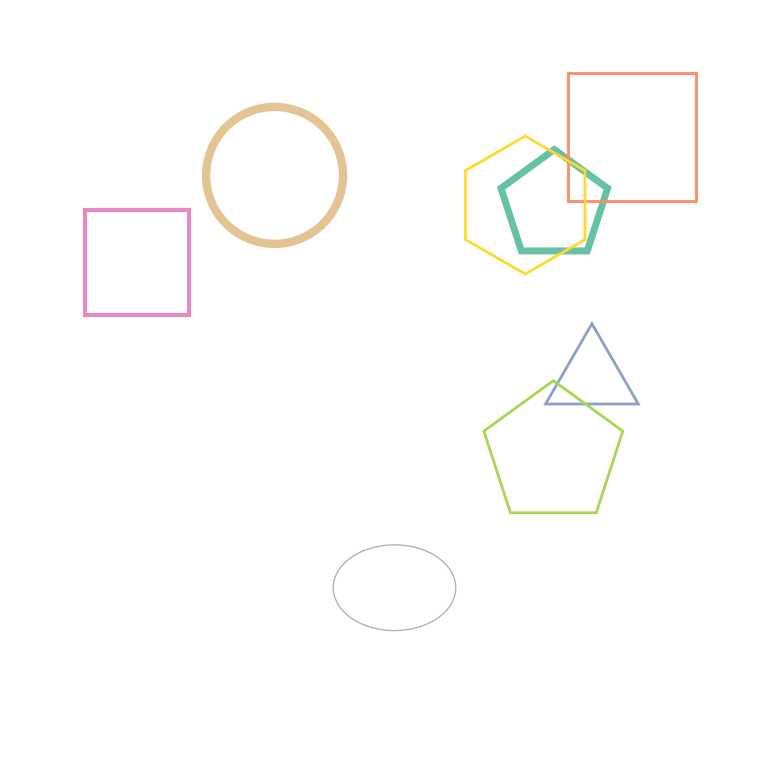[{"shape": "pentagon", "thickness": 2.5, "radius": 0.36, "center": [0.72, 0.733]}, {"shape": "square", "thickness": 1, "radius": 0.41, "center": [0.82, 0.822]}, {"shape": "triangle", "thickness": 1, "radius": 0.35, "center": [0.769, 0.51]}, {"shape": "square", "thickness": 1.5, "radius": 0.34, "center": [0.178, 0.659]}, {"shape": "pentagon", "thickness": 1, "radius": 0.47, "center": [0.719, 0.411]}, {"shape": "hexagon", "thickness": 1, "radius": 0.45, "center": [0.682, 0.734]}, {"shape": "circle", "thickness": 3, "radius": 0.44, "center": [0.357, 0.772]}, {"shape": "oval", "thickness": 0.5, "radius": 0.4, "center": [0.512, 0.237]}]